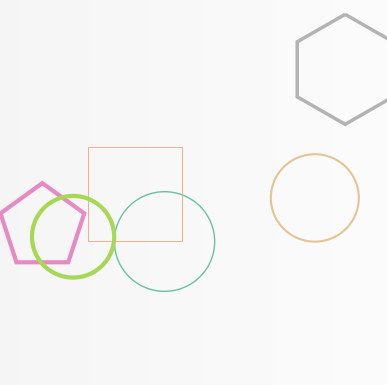[{"shape": "circle", "thickness": 1, "radius": 0.65, "center": [0.425, 0.373]}, {"shape": "square", "thickness": 0.5, "radius": 0.61, "center": [0.349, 0.495]}, {"shape": "pentagon", "thickness": 3, "radius": 0.57, "center": [0.109, 0.411]}, {"shape": "circle", "thickness": 3, "radius": 0.53, "center": [0.189, 0.385]}, {"shape": "circle", "thickness": 1.5, "radius": 0.57, "center": [0.812, 0.486]}, {"shape": "hexagon", "thickness": 2.5, "radius": 0.71, "center": [0.891, 0.82]}]